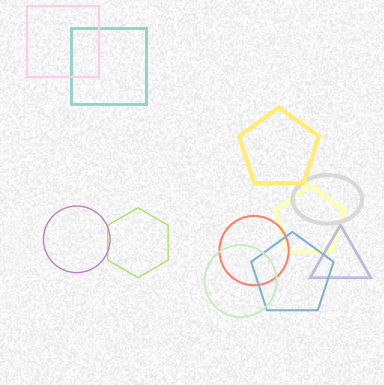[{"shape": "square", "thickness": 2, "radius": 0.49, "center": [0.282, 0.829]}, {"shape": "pentagon", "thickness": 3, "radius": 0.47, "center": [0.805, 0.424]}, {"shape": "triangle", "thickness": 2, "radius": 0.46, "center": [0.884, 0.324]}, {"shape": "circle", "thickness": 1.5, "radius": 0.45, "center": [0.66, 0.349]}, {"shape": "pentagon", "thickness": 1.5, "radius": 0.56, "center": [0.759, 0.285]}, {"shape": "hexagon", "thickness": 1, "radius": 0.45, "center": [0.358, 0.37]}, {"shape": "square", "thickness": 1.5, "radius": 0.46, "center": [0.164, 0.892]}, {"shape": "oval", "thickness": 3, "radius": 0.45, "center": [0.85, 0.482]}, {"shape": "circle", "thickness": 1, "radius": 0.43, "center": [0.199, 0.378]}, {"shape": "circle", "thickness": 1.5, "radius": 0.47, "center": [0.625, 0.27]}, {"shape": "pentagon", "thickness": 3, "radius": 0.54, "center": [0.725, 0.612]}]